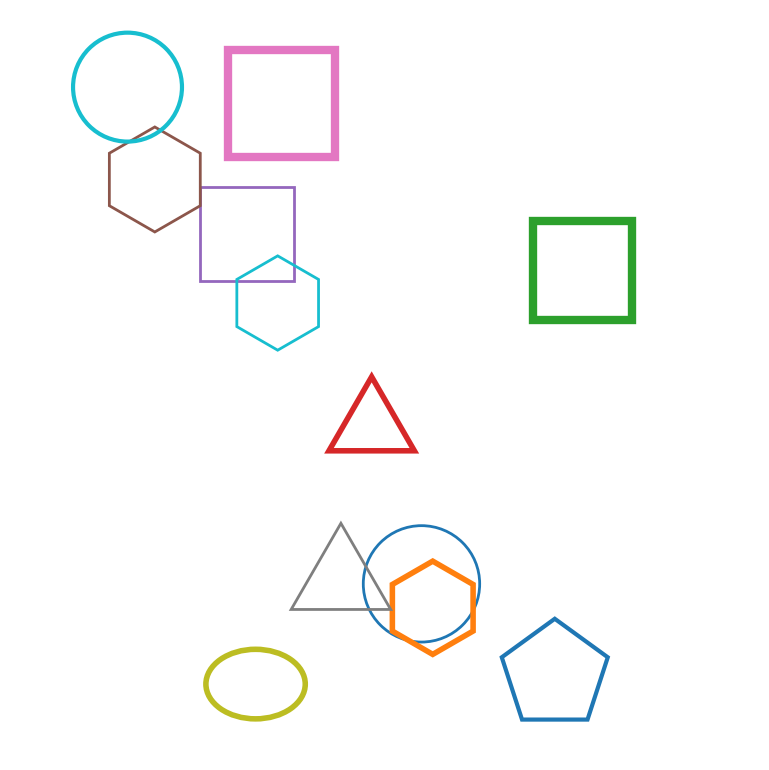[{"shape": "circle", "thickness": 1, "radius": 0.38, "center": [0.547, 0.242]}, {"shape": "pentagon", "thickness": 1.5, "radius": 0.36, "center": [0.72, 0.124]}, {"shape": "hexagon", "thickness": 2, "radius": 0.3, "center": [0.562, 0.211]}, {"shape": "square", "thickness": 3, "radius": 0.32, "center": [0.756, 0.648]}, {"shape": "triangle", "thickness": 2, "radius": 0.32, "center": [0.483, 0.447]}, {"shape": "square", "thickness": 1, "radius": 0.31, "center": [0.321, 0.696]}, {"shape": "hexagon", "thickness": 1, "radius": 0.34, "center": [0.201, 0.767]}, {"shape": "square", "thickness": 3, "radius": 0.35, "center": [0.366, 0.865]}, {"shape": "triangle", "thickness": 1, "radius": 0.37, "center": [0.443, 0.246]}, {"shape": "oval", "thickness": 2, "radius": 0.32, "center": [0.332, 0.112]}, {"shape": "circle", "thickness": 1.5, "radius": 0.35, "center": [0.166, 0.887]}, {"shape": "hexagon", "thickness": 1, "radius": 0.31, "center": [0.361, 0.606]}]